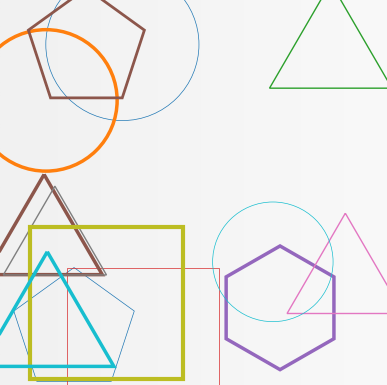[{"shape": "pentagon", "thickness": 0.5, "radius": 0.82, "center": [0.191, 0.142]}, {"shape": "circle", "thickness": 0.5, "radius": 0.99, "center": [0.316, 0.884]}, {"shape": "circle", "thickness": 2.5, "radius": 0.92, "center": [0.119, 0.739]}, {"shape": "triangle", "thickness": 1, "radius": 0.91, "center": [0.854, 0.862]}, {"shape": "square", "thickness": 0.5, "radius": 0.98, "center": [0.369, 0.109]}, {"shape": "hexagon", "thickness": 2.5, "radius": 0.8, "center": [0.723, 0.201]}, {"shape": "triangle", "thickness": 2.5, "radius": 0.87, "center": [0.114, 0.373]}, {"shape": "pentagon", "thickness": 2, "radius": 0.79, "center": [0.223, 0.873]}, {"shape": "triangle", "thickness": 1, "radius": 0.87, "center": [0.891, 0.273]}, {"shape": "triangle", "thickness": 1, "radius": 0.77, "center": [0.142, 0.363]}, {"shape": "square", "thickness": 3, "radius": 0.99, "center": [0.274, 0.212]}, {"shape": "circle", "thickness": 0.5, "radius": 0.78, "center": [0.704, 0.32]}, {"shape": "triangle", "thickness": 2.5, "radius": 0.99, "center": [0.122, 0.148]}]